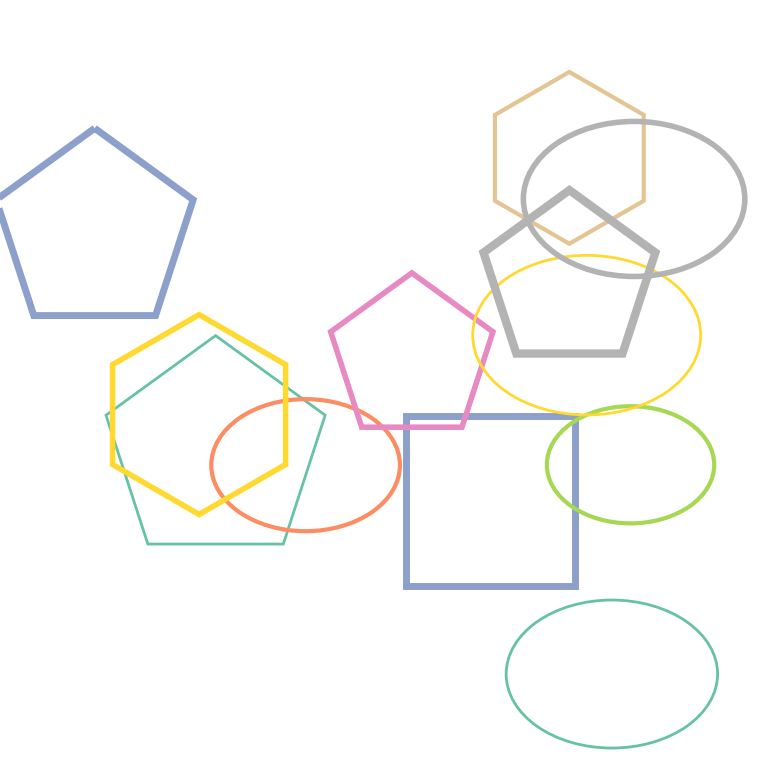[{"shape": "pentagon", "thickness": 1, "radius": 0.75, "center": [0.28, 0.415]}, {"shape": "oval", "thickness": 1, "radius": 0.69, "center": [0.795, 0.125]}, {"shape": "oval", "thickness": 1.5, "radius": 0.61, "center": [0.397, 0.396]}, {"shape": "square", "thickness": 2.5, "radius": 0.55, "center": [0.637, 0.349]}, {"shape": "pentagon", "thickness": 2.5, "radius": 0.67, "center": [0.123, 0.699]}, {"shape": "pentagon", "thickness": 2, "radius": 0.55, "center": [0.535, 0.535]}, {"shape": "oval", "thickness": 1.5, "radius": 0.54, "center": [0.819, 0.396]}, {"shape": "oval", "thickness": 1, "radius": 0.74, "center": [0.762, 0.565]}, {"shape": "hexagon", "thickness": 2, "radius": 0.65, "center": [0.259, 0.462]}, {"shape": "hexagon", "thickness": 1.5, "radius": 0.56, "center": [0.739, 0.795]}, {"shape": "oval", "thickness": 2, "radius": 0.72, "center": [0.823, 0.742]}, {"shape": "pentagon", "thickness": 3, "radius": 0.59, "center": [0.74, 0.636]}]